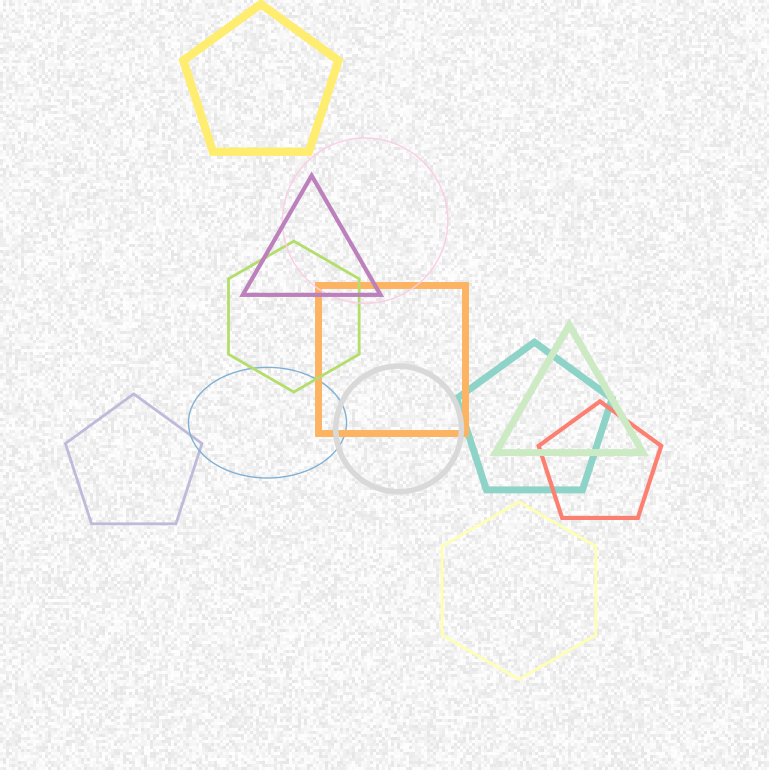[{"shape": "pentagon", "thickness": 2.5, "radius": 0.53, "center": [0.694, 0.45]}, {"shape": "hexagon", "thickness": 1, "radius": 0.58, "center": [0.674, 0.233]}, {"shape": "pentagon", "thickness": 1, "radius": 0.47, "center": [0.174, 0.395]}, {"shape": "pentagon", "thickness": 1.5, "radius": 0.42, "center": [0.779, 0.395]}, {"shape": "oval", "thickness": 0.5, "radius": 0.51, "center": [0.347, 0.451]}, {"shape": "square", "thickness": 2.5, "radius": 0.48, "center": [0.509, 0.534]}, {"shape": "hexagon", "thickness": 1, "radius": 0.49, "center": [0.382, 0.589]}, {"shape": "circle", "thickness": 0.5, "radius": 0.54, "center": [0.474, 0.713]}, {"shape": "circle", "thickness": 2, "radius": 0.41, "center": [0.518, 0.443]}, {"shape": "triangle", "thickness": 1.5, "radius": 0.52, "center": [0.405, 0.669]}, {"shape": "triangle", "thickness": 2.5, "radius": 0.55, "center": [0.739, 0.467]}, {"shape": "pentagon", "thickness": 3, "radius": 0.53, "center": [0.339, 0.889]}]